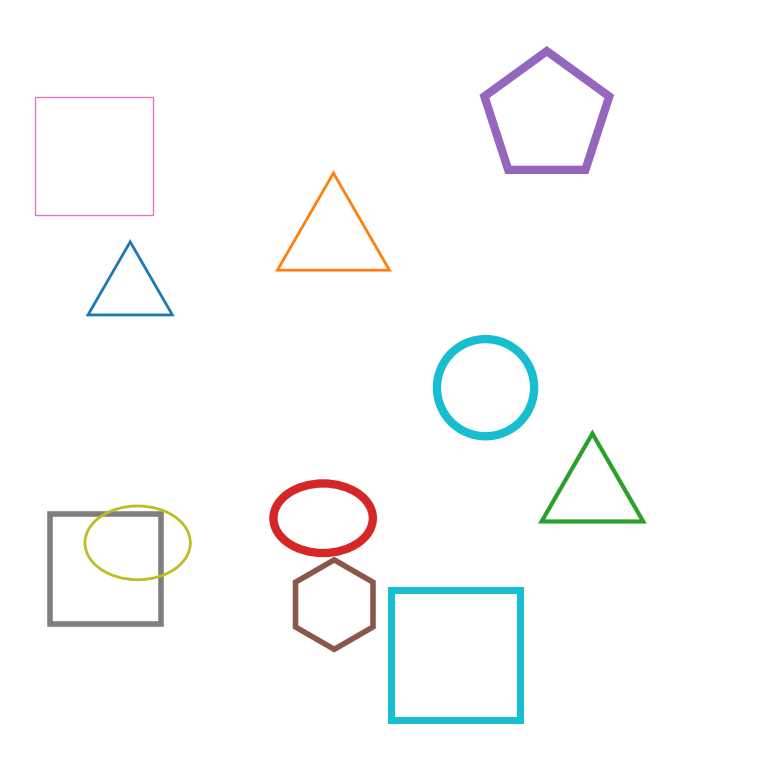[{"shape": "triangle", "thickness": 1, "radius": 0.32, "center": [0.169, 0.623]}, {"shape": "triangle", "thickness": 1, "radius": 0.42, "center": [0.433, 0.691]}, {"shape": "triangle", "thickness": 1.5, "radius": 0.38, "center": [0.769, 0.361]}, {"shape": "oval", "thickness": 3, "radius": 0.32, "center": [0.42, 0.327]}, {"shape": "pentagon", "thickness": 3, "radius": 0.43, "center": [0.71, 0.848]}, {"shape": "hexagon", "thickness": 2, "radius": 0.29, "center": [0.434, 0.215]}, {"shape": "square", "thickness": 0.5, "radius": 0.38, "center": [0.122, 0.797]}, {"shape": "square", "thickness": 2, "radius": 0.36, "center": [0.137, 0.261]}, {"shape": "oval", "thickness": 1, "radius": 0.34, "center": [0.179, 0.295]}, {"shape": "square", "thickness": 2.5, "radius": 0.42, "center": [0.591, 0.149]}, {"shape": "circle", "thickness": 3, "radius": 0.32, "center": [0.631, 0.497]}]